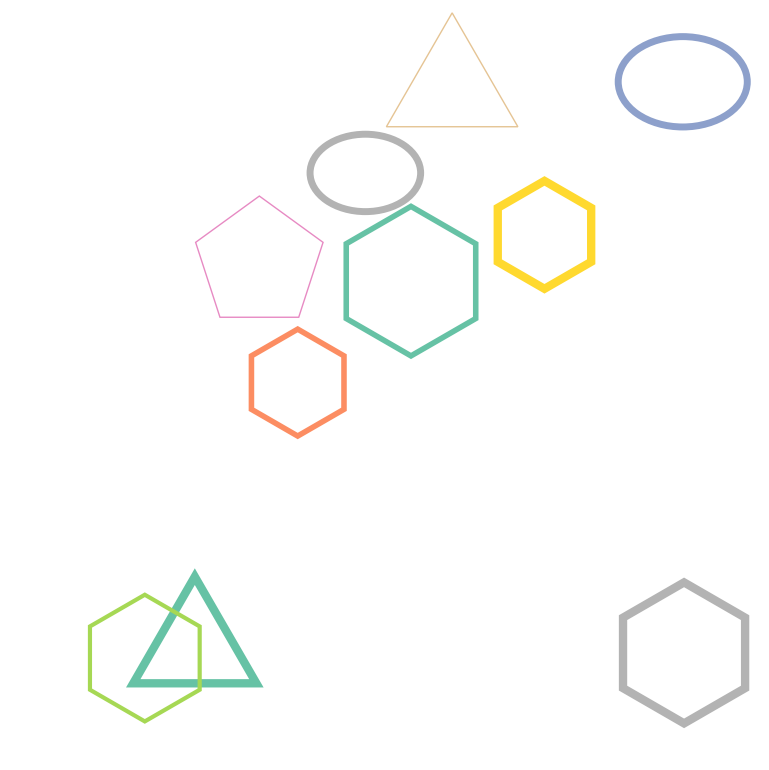[{"shape": "hexagon", "thickness": 2, "radius": 0.49, "center": [0.534, 0.635]}, {"shape": "triangle", "thickness": 3, "radius": 0.46, "center": [0.253, 0.159]}, {"shape": "hexagon", "thickness": 2, "radius": 0.35, "center": [0.387, 0.503]}, {"shape": "oval", "thickness": 2.5, "radius": 0.42, "center": [0.887, 0.894]}, {"shape": "pentagon", "thickness": 0.5, "radius": 0.44, "center": [0.337, 0.658]}, {"shape": "hexagon", "thickness": 1.5, "radius": 0.41, "center": [0.188, 0.145]}, {"shape": "hexagon", "thickness": 3, "radius": 0.35, "center": [0.707, 0.695]}, {"shape": "triangle", "thickness": 0.5, "radius": 0.49, "center": [0.587, 0.885]}, {"shape": "hexagon", "thickness": 3, "radius": 0.46, "center": [0.888, 0.152]}, {"shape": "oval", "thickness": 2.5, "radius": 0.36, "center": [0.474, 0.775]}]